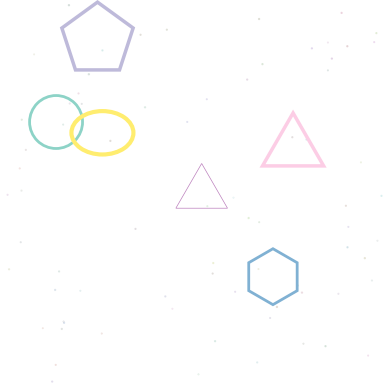[{"shape": "circle", "thickness": 2, "radius": 0.34, "center": [0.146, 0.683]}, {"shape": "pentagon", "thickness": 2.5, "radius": 0.49, "center": [0.253, 0.897]}, {"shape": "hexagon", "thickness": 2, "radius": 0.36, "center": [0.709, 0.281]}, {"shape": "triangle", "thickness": 2.5, "radius": 0.46, "center": [0.761, 0.615]}, {"shape": "triangle", "thickness": 0.5, "radius": 0.39, "center": [0.524, 0.498]}, {"shape": "oval", "thickness": 3, "radius": 0.4, "center": [0.266, 0.655]}]